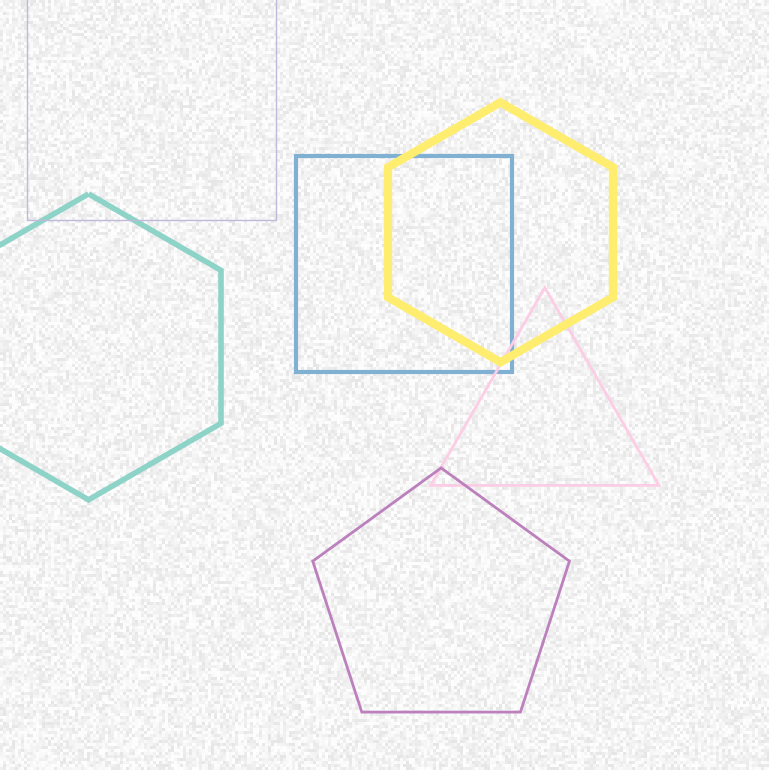[{"shape": "hexagon", "thickness": 2, "radius": 0.99, "center": [0.115, 0.55]}, {"shape": "square", "thickness": 0.5, "radius": 0.81, "center": [0.197, 0.876]}, {"shape": "square", "thickness": 1.5, "radius": 0.7, "center": [0.524, 0.657]}, {"shape": "triangle", "thickness": 1, "radius": 0.86, "center": [0.708, 0.455]}, {"shape": "pentagon", "thickness": 1, "radius": 0.88, "center": [0.573, 0.217]}, {"shape": "hexagon", "thickness": 3, "radius": 0.84, "center": [0.65, 0.698]}]